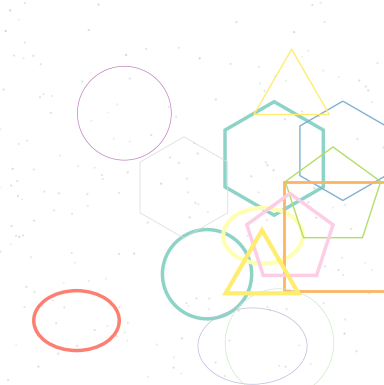[{"shape": "hexagon", "thickness": 2.5, "radius": 0.74, "center": [0.712, 0.588]}, {"shape": "circle", "thickness": 2.5, "radius": 0.58, "center": [0.538, 0.288]}, {"shape": "oval", "thickness": 3, "radius": 0.52, "center": [0.683, 0.388]}, {"shape": "oval", "thickness": 0.5, "radius": 0.71, "center": [0.656, 0.101]}, {"shape": "oval", "thickness": 2.5, "radius": 0.56, "center": [0.199, 0.167]}, {"shape": "hexagon", "thickness": 1, "radius": 0.64, "center": [0.891, 0.608]}, {"shape": "square", "thickness": 2, "radius": 0.71, "center": [0.879, 0.385]}, {"shape": "pentagon", "thickness": 1, "radius": 0.65, "center": [0.865, 0.488]}, {"shape": "pentagon", "thickness": 2.5, "radius": 0.59, "center": [0.753, 0.38]}, {"shape": "hexagon", "thickness": 0.5, "radius": 0.66, "center": [0.478, 0.513]}, {"shape": "circle", "thickness": 0.5, "radius": 0.61, "center": [0.323, 0.706]}, {"shape": "circle", "thickness": 0.5, "radius": 0.71, "center": [0.726, 0.109]}, {"shape": "triangle", "thickness": 3, "radius": 0.55, "center": [0.681, 0.293]}, {"shape": "triangle", "thickness": 1, "radius": 0.57, "center": [0.757, 0.759]}]